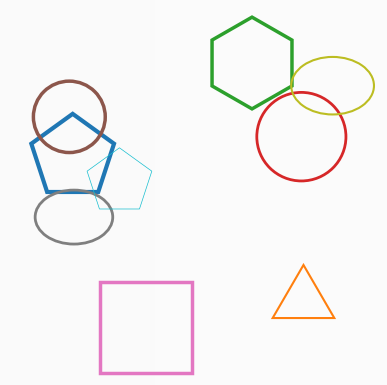[{"shape": "pentagon", "thickness": 3, "radius": 0.56, "center": [0.188, 0.592]}, {"shape": "triangle", "thickness": 1.5, "radius": 0.46, "center": [0.783, 0.22]}, {"shape": "hexagon", "thickness": 2.5, "radius": 0.6, "center": [0.65, 0.836]}, {"shape": "circle", "thickness": 2, "radius": 0.58, "center": [0.778, 0.645]}, {"shape": "circle", "thickness": 2.5, "radius": 0.46, "center": [0.179, 0.697]}, {"shape": "square", "thickness": 2.5, "radius": 0.59, "center": [0.376, 0.15]}, {"shape": "oval", "thickness": 2, "radius": 0.5, "center": [0.191, 0.436]}, {"shape": "oval", "thickness": 1.5, "radius": 0.53, "center": [0.858, 0.777]}, {"shape": "pentagon", "thickness": 0.5, "radius": 0.44, "center": [0.308, 0.528]}]